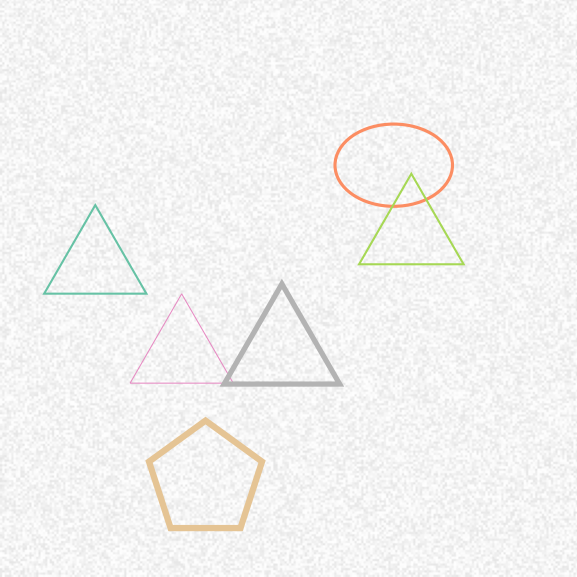[{"shape": "triangle", "thickness": 1, "radius": 0.51, "center": [0.165, 0.542]}, {"shape": "oval", "thickness": 1.5, "radius": 0.51, "center": [0.682, 0.713]}, {"shape": "triangle", "thickness": 0.5, "radius": 0.52, "center": [0.315, 0.387]}, {"shape": "triangle", "thickness": 1, "radius": 0.52, "center": [0.712, 0.594]}, {"shape": "pentagon", "thickness": 3, "radius": 0.51, "center": [0.356, 0.168]}, {"shape": "triangle", "thickness": 2.5, "radius": 0.58, "center": [0.488, 0.392]}]